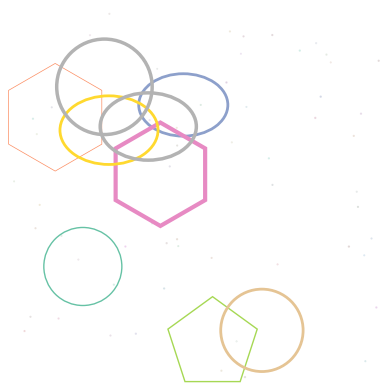[{"shape": "circle", "thickness": 1, "radius": 0.51, "center": [0.215, 0.308]}, {"shape": "hexagon", "thickness": 0.5, "radius": 0.7, "center": [0.143, 0.695]}, {"shape": "oval", "thickness": 2, "radius": 0.58, "center": [0.476, 0.727]}, {"shape": "hexagon", "thickness": 3, "radius": 0.67, "center": [0.417, 0.547]}, {"shape": "pentagon", "thickness": 1, "radius": 0.61, "center": [0.552, 0.107]}, {"shape": "oval", "thickness": 2, "radius": 0.64, "center": [0.283, 0.662]}, {"shape": "circle", "thickness": 2, "radius": 0.54, "center": [0.68, 0.142]}, {"shape": "circle", "thickness": 2.5, "radius": 0.62, "center": [0.271, 0.775]}, {"shape": "oval", "thickness": 2.5, "radius": 0.62, "center": [0.385, 0.671]}]